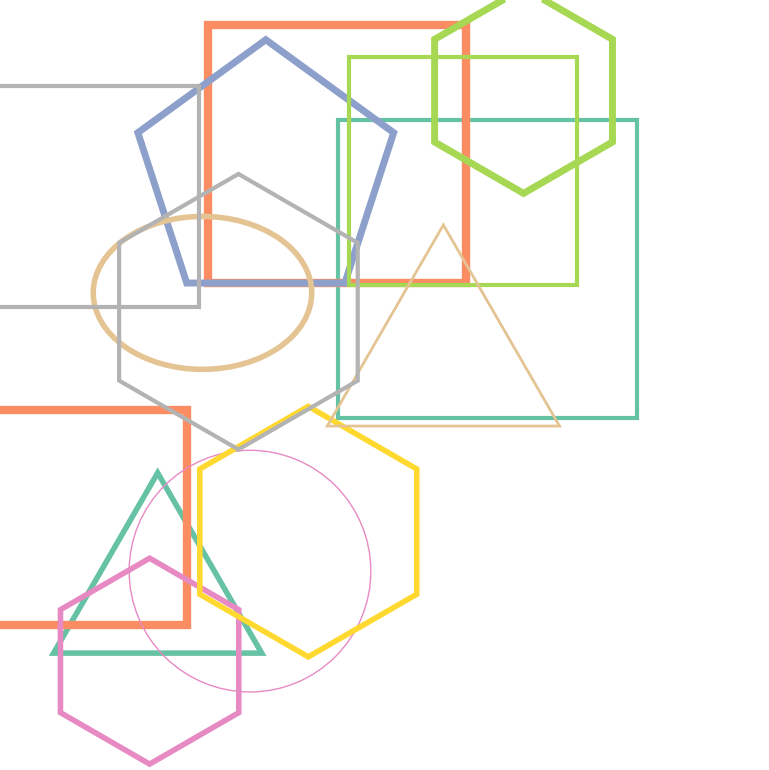[{"shape": "triangle", "thickness": 2, "radius": 0.78, "center": [0.205, 0.23]}, {"shape": "square", "thickness": 1.5, "radius": 0.97, "center": [0.633, 0.651]}, {"shape": "square", "thickness": 3, "radius": 0.7, "center": [0.103, 0.328]}, {"shape": "square", "thickness": 3, "radius": 0.84, "center": [0.438, 0.8]}, {"shape": "pentagon", "thickness": 2.5, "radius": 0.87, "center": [0.345, 0.774]}, {"shape": "hexagon", "thickness": 2, "radius": 0.67, "center": [0.194, 0.141]}, {"shape": "circle", "thickness": 0.5, "radius": 0.78, "center": [0.325, 0.258]}, {"shape": "hexagon", "thickness": 2.5, "radius": 0.67, "center": [0.68, 0.882]}, {"shape": "square", "thickness": 1.5, "radius": 0.74, "center": [0.601, 0.778]}, {"shape": "hexagon", "thickness": 2, "radius": 0.81, "center": [0.4, 0.31]}, {"shape": "oval", "thickness": 2, "radius": 0.71, "center": [0.263, 0.62]}, {"shape": "triangle", "thickness": 1, "radius": 0.87, "center": [0.576, 0.534]}, {"shape": "square", "thickness": 1.5, "radius": 0.72, "center": [0.115, 0.745]}, {"shape": "hexagon", "thickness": 1.5, "radius": 0.89, "center": [0.31, 0.595]}]